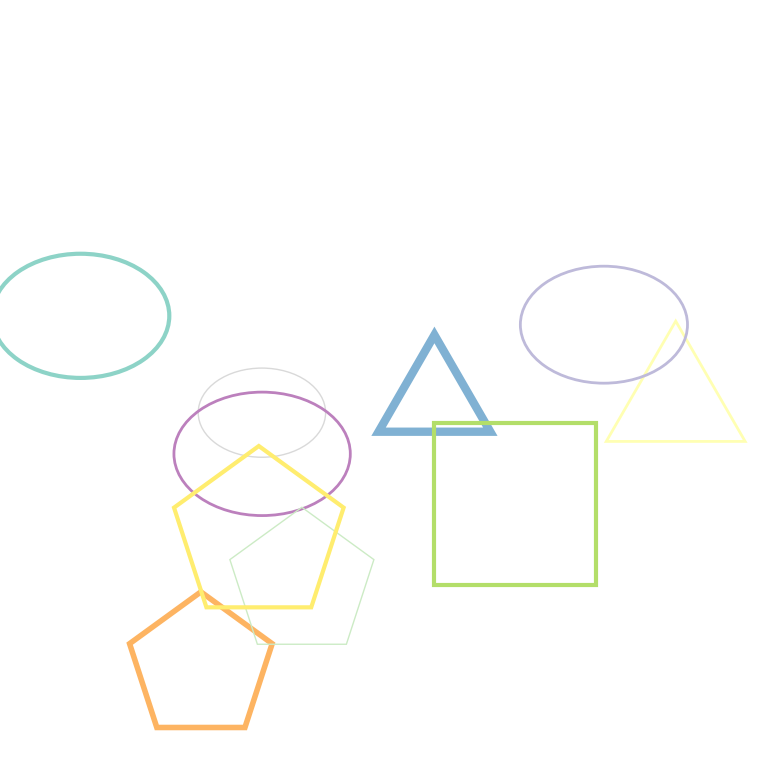[{"shape": "oval", "thickness": 1.5, "radius": 0.58, "center": [0.105, 0.59]}, {"shape": "triangle", "thickness": 1, "radius": 0.52, "center": [0.878, 0.479]}, {"shape": "oval", "thickness": 1, "radius": 0.54, "center": [0.784, 0.578]}, {"shape": "triangle", "thickness": 3, "radius": 0.42, "center": [0.564, 0.481]}, {"shape": "pentagon", "thickness": 2, "radius": 0.49, "center": [0.261, 0.134]}, {"shape": "square", "thickness": 1.5, "radius": 0.53, "center": [0.668, 0.345]}, {"shape": "oval", "thickness": 0.5, "radius": 0.41, "center": [0.34, 0.464]}, {"shape": "oval", "thickness": 1, "radius": 0.57, "center": [0.34, 0.411]}, {"shape": "pentagon", "thickness": 0.5, "radius": 0.49, "center": [0.392, 0.243]}, {"shape": "pentagon", "thickness": 1.5, "radius": 0.58, "center": [0.336, 0.305]}]